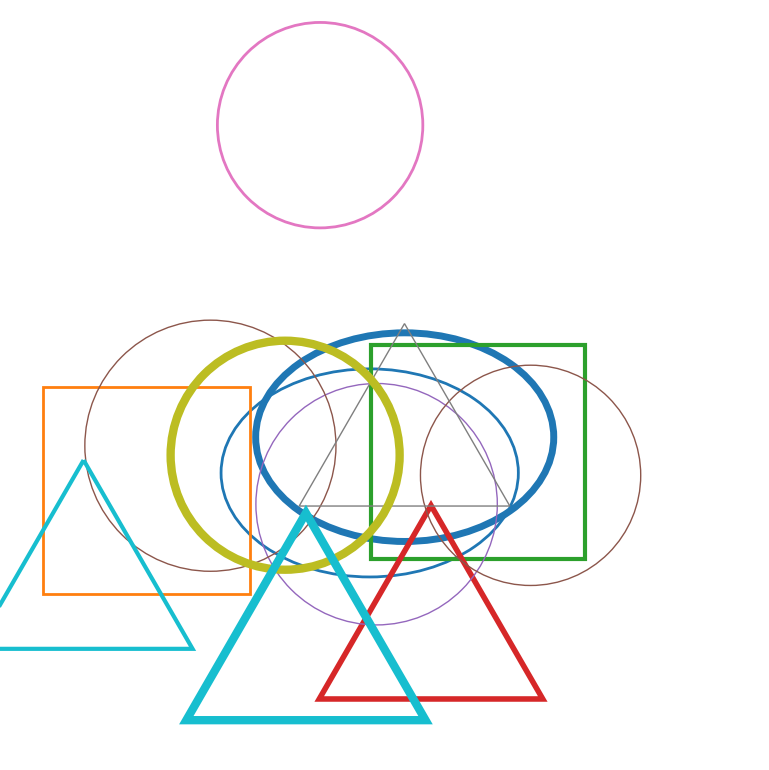[{"shape": "oval", "thickness": 2.5, "radius": 0.97, "center": [0.526, 0.432]}, {"shape": "oval", "thickness": 1, "radius": 0.97, "center": [0.48, 0.386]}, {"shape": "square", "thickness": 1, "radius": 0.67, "center": [0.19, 0.362]}, {"shape": "square", "thickness": 1.5, "radius": 0.69, "center": [0.621, 0.414]}, {"shape": "triangle", "thickness": 2, "radius": 0.84, "center": [0.56, 0.176]}, {"shape": "circle", "thickness": 0.5, "radius": 0.78, "center": [0.489, 0.345]}, {"shape": "circle", "thickness": 0.5, "radius": 0.82, "center": [0.273, 0.421]}, {"shape": "circle", "thickness": 0.5, "radius": 0.72, "center": [0.689, 0.383]}, {"shape": "circle", "thickness": 1, "radius": 0.67, "center": [0.416, 0.837]}, {"shape": "triangle", "thickness": 0.5, "radius": 0.79, "center": [0.525, 0.422]}, {"shape": "circle", "thickness": 3, "radius": 0.74, "center": [0.37, 0.409]}, {"shape": "triangle", "thickness": 3, "radius": 0.9, "center": [0.397, 0.154]}, {"shape": "triangle", "thickness": 1.5, "radius": 0.82, "center": [0.109, 0.239]}]